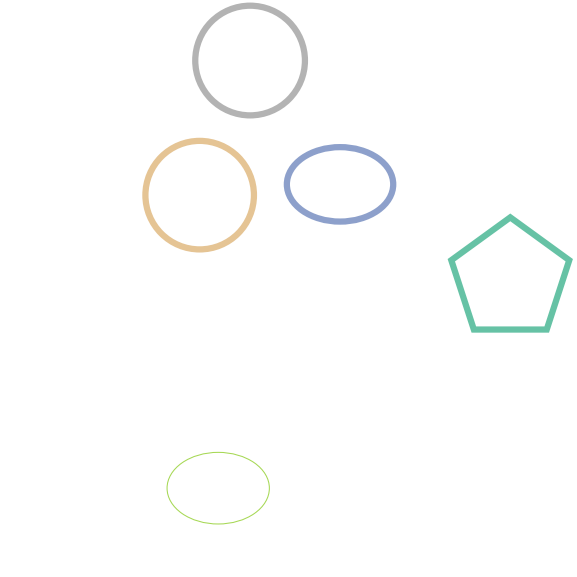[{"shape": "pentagon", "thickness": 3, "radius": 0.54, "center": [0.884, 0.515]}, {"shape": "oval", "thickness": 3, "radius": 0.46, "center": [0.589, 0.68]}, {"shape": "oval", "thickness": 0.5, "radius": 0.44, "center": [0.378, 0.154]}, {"shape": "circle", "thickness": 3, "radius": 0.47, "center": [0.346, 0.661]}, {"shape": "circle", "thickness": 3, "radius": 0.47, "center": [0.433, 0.894]}]